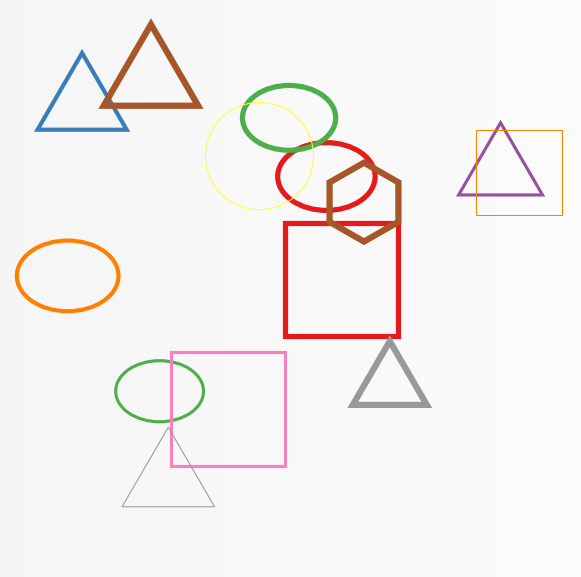[{"shape": "oval", "thickness": 2.5, "radius": 0.42, "center": [0.562, 0.693]}, {"shape": "square", "thickness": 2.5, "radius": 0.49, "center": [0.588, 0.515]}, {"shape": "triangle", "thickness": 2, "radius": 0.44, "center": [0.141, 0.819]}, {"shape": "oval", "thickness": 1.5, "radius": 0.38, "center": [0.275, 0.322]}, {"shape": "oval", "thickness": 2.5, "radius": 0.4, "center": [0.497, 0.795]}, {"shape": "triangle", "thickness": 1.5, "radius": 0.42, "center": [0.861, 0.703]}, {"shape": "square", "thickness": 0.5, "radius": 0.37, "center": [0.892, 0.701]}, {"shape": "oval", "thickness": 2, "radius": 0.44, "center": [0.116, 0.521]}, {"shape": "circle", "thickness": 0.5, "radius": 0.46, "center": [0.446, 0.729]}, {"shape": "triangle", "thickness": 3, "radius": 0.47, "center": [0.26, 0.863]}, {"shape": "hexagon", "thickness": 3, "radius": 0.34, "center": [0.626, 0.649]}, {"shape": "square", "thickness": 1.5, "radius": 0.49, "center": [0.392, 0.291]}, {"shape": "triangle", "thickness": 3, "radius": 0.37, "center": [0.671, 0.335]}, {"shape": "triangle", "thickness": 0.5, "radius": 0.46, "center": [0.29, 0.168]}]